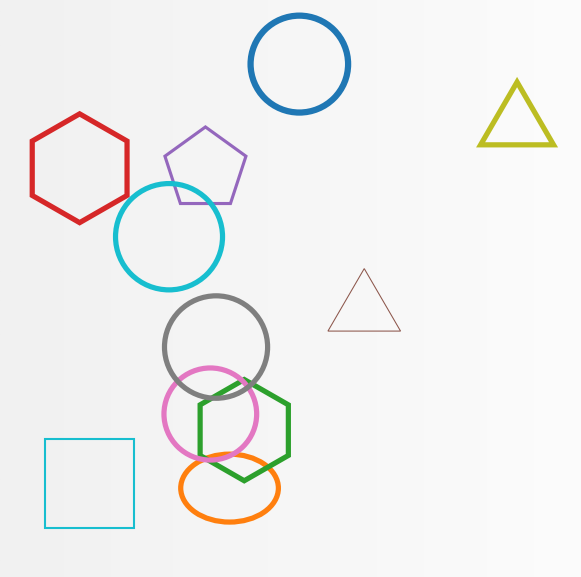[{"shape": "circle", "thickness": 3, "radius": 0.42, "center": [0.515, 0.888]}, {"shape": "oval", "thickness": 2.5, "radius": 0.42, "center": [0.395, 0.154]}, {"shape": "hexagon", "thickness": 2.5, "radius": 0.44, "center": [0.42, 0.254]}, {"shape": "hexagon", "thickness": 2.5, "radius": 0.47, "center": [0.137, 0.708]}, {"shape": "pentagon", "thickness": 1.5, "radius": 0.37, "center": [0.353, 0.706]}, {"shape": "triangle", "thickness": 0.5, "radius": 0.36, "center": [0.627, 0.462]}, {"shape": "circle", "thickness": 2.5, "radius": 0.4, "center": [0.362, 0.282]}, {"shape": "circle", "thickness": 2.5, "radius": 0.44, "center": [0.372, 0.398]}, {"shape": "triangle", "thickness": 2.5, "radius": 0.36, "center": [0.89, 0.785]}, {"shape": "circle", "thickness": 2.5, "radius": 0.46, "center": [0.291, 0.589]}, {"shape": "square", "thickness": 1, "radius": 0.39, "center": [0.154, 0.162]}]